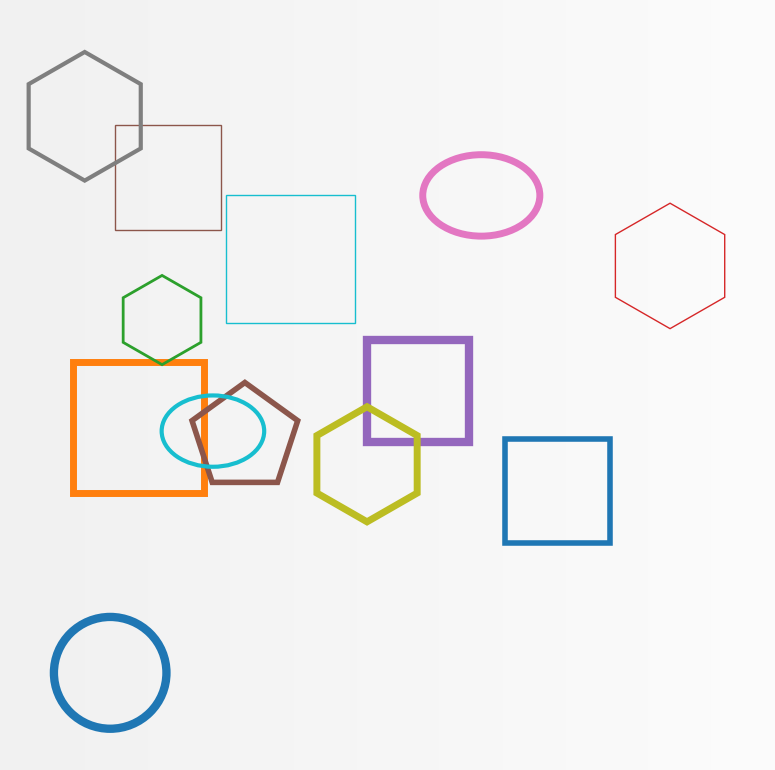[{"shape": "circle", "thickness": 3, "radius": 0.36, "center": [0.142, 0.126]}, {"shape": "square", "thickness": 2, "radius": 0.34, "center": [0.719, 0.362]}, {"shape": "square", "thickness": 2.5, "radius": 0.42, "center": [0.179, 0.445]}, {"shape": "hexagon", "thickness": 1, "radius": 0.29, "center": [0.209, 0.584]}, {"shape": "hexagon", "thickness": 0.5, "radius": 0.41, "center": [0.865, 0.655]}, {"shape": "square", "thickness": 3, "radius": 0.33, "center": [0.539, 0.492]}, {"shape": "square", "thickness": 0.5, "radius": 0.34, "center": [0.217, 0.77]}, {"shape": "pentagon", "thickness": 2, "radius": 0.36, "center": [0.316, 0.432]}, {"shape": "oval", "thickness": 2.5, "radius": 0.38, "center": [0.621, 0.746]}, {"shape": "hexagon", "thickness": 1.5, "radius": 0.42, "center": [0.109, 0.849]}, {"shape": "hexagon", "thickness": 2.5, "radius": 0.37, "center": [0.474, 0.397]}, {"shape": "square", "thickness": 0.5, "radius": 0.42, "center": [0.375, 0.664]}, {"shape": "oval", "thickness": 1.5, "radius": 0.33, "center": [0.275, 0.44]}]